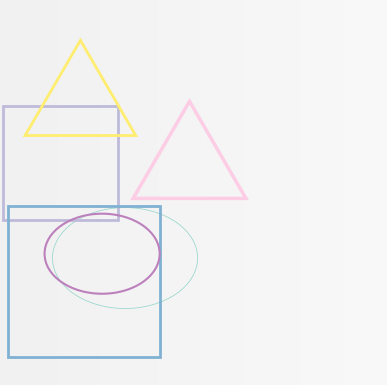[{"shape": "oval", "thickness": 0.5, "radius": 0.94, "center": [0.323, 0.33]}, {"shape": "square", "thickness": 2, "radius": 0.74, "center": [0.155, 0.577]}, {"shape": "square", "thickness": 2, "radius": 0.98, "center": [0.217, 0.269]}, {"shape": "triangle", "thickness": 2.5, "radius": 0.84, "center": [0.489, 0.569]}, {"shape": "oval", "thickness": 1.5, "radius": 0.74, "center": [0.264, 0.341]}, {"shape": "triangle", "thickness": 2, "radius": 0.82, "center": [0.208, 0.73]}]